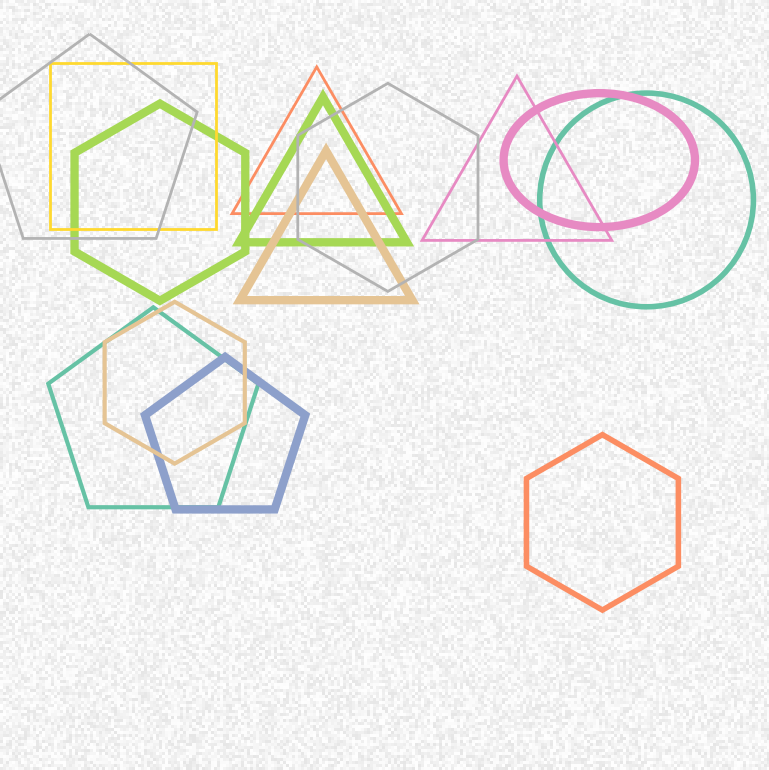[{"shape": "circle", "thickness": 2, "radius": 0.69, "center": [0.84, 0.74]}, {"shape": "pentagon", "thickness": 1.5, "radius": 0.72, "center": [0.199, 0.457]}, {"shape": "hexagon", "thickness": 2, "radius": 0.57, "center": [0.782, 0.322]}, {"shape": "triangle", "thickness": 1, "radius": 0.64, "center": [0.411, 0.786]}, {"shape": "pentagon", "thickness": 3, "radius": 0.55, "center": [0.292, 0.427]}, {"shape": "oval", "thickness": 3, "radius": 0.62, "center": [0.778, 0.792]}, {"shape": "triangle", "thickness": 1, "radius": 0.71, "center": [0.671, 0.759]}, {"shape": "triangle", "thickness": 3, "radius": 0.63, "center": [0.419, 0.748]}, {"shape": "hexagon", "thickness": 3, "radius": 0.64, "center": [0.208, 0.737]}, {"shape": "square", "thickness": 1, "radius": 0.54, "center": [0.173, 0.811]}, {"shape": "triangle", "thickness": 3, "radius": 0.65, "center": [0.424, 0.675]}, {"shape": "hexagon", "thickness": 1.5, "radius": 0.53, "center": [0.227, 0.503]}, {"shape": "pentagon", "thickness": 1, "radius": 0.73, "center": [0.116, 0.809]}, {"shape": "hexagon", "thickness": 1, "radius": 0.68, "center": [0.504, 0.757]}]